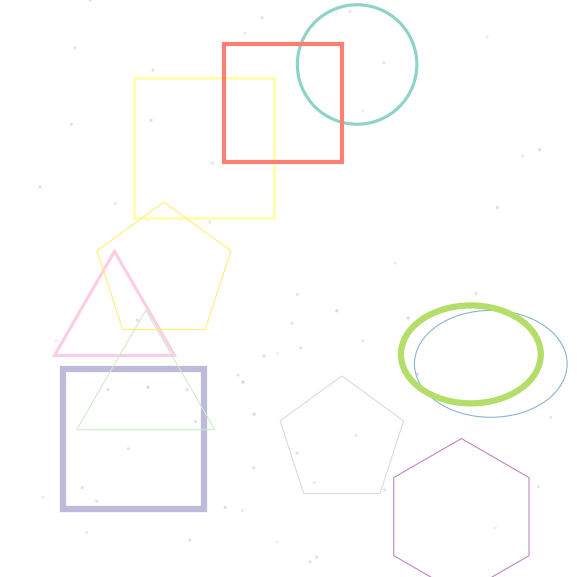[{"shape": "circle", "thickness": 1.5, "radius": 0.52, "center": [0.618, 0.887]}, {"shape": "square", "thickness": 1.5, "radius": 0.61, "center": [0.354, 0.742]}, {"shape": "square", "thickness": 3, "radius": 0.61, "center": [0.231, 0.239]}, {"shape": "square", "thickness": 2, "radius": 0.51, "center": [0.49, 0.821]}, {"shape": "oval", "thickness": 0.5, "radius": 0.66, "center": [0.85, 0.369]}, {"shape": "oval", "thickness": 3, "radius": 0.61, "center": [0.815, 0.385]}, {"shape": "triangle", "thickness": 1.5, "radius": 0.6, "center": [0.198, 0.444]}, {"shape": "pentagon", "thickness": 0.5, "radius": 0.56, "center": [0.592, 0.236]}, {"shape": "hexagon", "thickness": 0.5, "radius": 0.68, "center": [0.799, 0.105]}, {"shape": "triangle", "thickness": 0.5, "radius": 0.69, "center": [0.252, 0.324]}, {"shape": "pentagon", "thickness": 0.5, "radius": 0.61, "center": [0.284, 0.527]}]